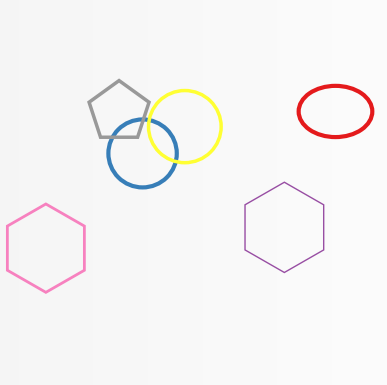[{"shape": "oval", "thickness": 3, "radius": 0.48, "center": [0.866, 0.71]}, {"shape": "circle", "thickness": 3, "radius": 0.44, "center": [0.368, 0.601]}, {"shape": "hexagon", "thickness": 1, "radius": 0.59, "center": [0.734, 0.409]}, {"shape": "circle", "thickness": 2.5, "radius": 0.47, "center": [0.477, 0.671]}, {"shape": "hexagon", "thickness": 2, "radius": 0.57, "center": [0.118, 0.355]}, {"shape": "pentagon", "thickness": 2.5, "radius": 0.41, "center": [0.307, 0.709]}]